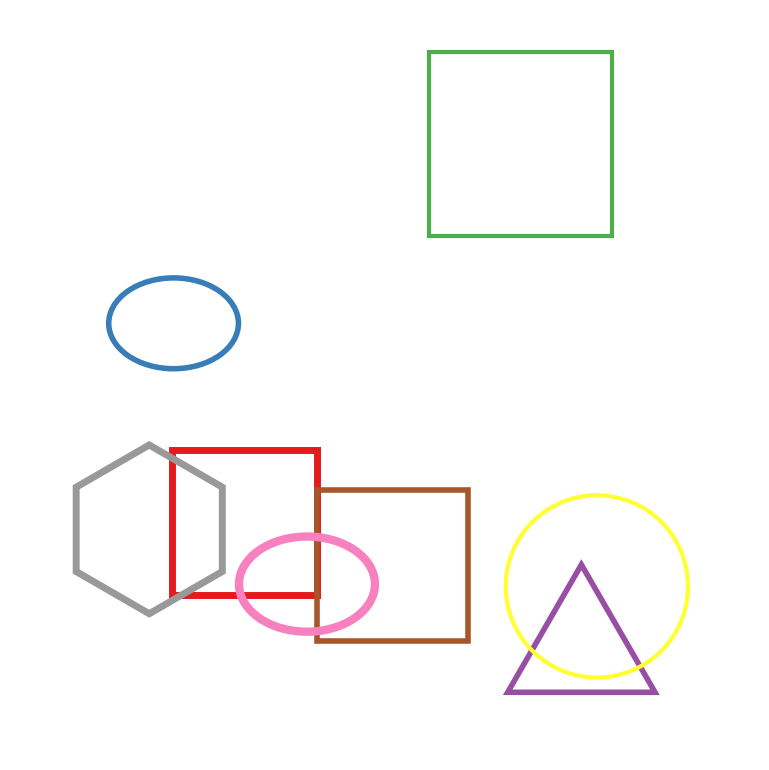[{"shape": "square", "thickness": 2.5, "radius": 0.47, "center": [0.318, 0.321]}, {"shape": "oval", "thickness": 2, "radius": 0.42, "center": [0.225, 0.58]}, {"shape": "square", "thickness": 1.5, "radius": 0.59, "center": [0.676, 0.813]}, {"shape": "triangle", "thickness": 2, "radius": 0.55, "center": [0.755, 0.156]}, {"shape": "circle", "thickness": 1.5, "radius": 0.59, "center": [0.775, 0.238]}, {"shape": "square", "thickness": 2, "radius": 0.49, "center": [0.51, 0.266]}, {"shape": "oval", "thickness": 3, "radius": 0.44, "center": [0.399, 0.241]}, {"shape": "hexagon", "thickness": 2.5, "radius": 0.55, "center": [0.194, 0.313]}]